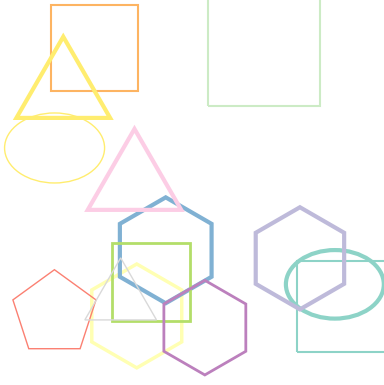[{"shape": "oval", "thickness": 3, "radius": 0.64, "center": [0.87, 0.261]}, {"shape": "square", "thickness": 1.5, "radius": 0.59, "center": [0.89, 0.205]}, {"shape": "hexagon", "thickness": 2.5, "radius": 0.67, "center": [0.355, 0.179]}, {"shape": "hexagon", "thickness": 3, "radius": 0.66, "center": [0.779, 0.329]}, {"shape": "pentagon", "thickness": 1, "radius": 0.57, "center": [0.141, 0.186]}, {"shape": "hexagon", "thickness": 3, "radius": 0.69, "center": [0.43, 0.35]}, {"shape": "square", "thickness": 1.5, "radius": 0.56, "center": [0.246, 0.875]}, {"shape": "square", "thickness": 2, "radius": 0.51, "center": [0.392, 0.268]}, {"shape": "triangle", "thickness": 3, "radius": 0.7, "center": [0.349, 0.525]}, {"shape": "triangle", "thickness": 1, "radius": 0.54, "center": [0.313, 0.223]}, {"shape": "hexagon", "thickness": 2, "radius": 0.61, "center": [0.532, 0.149]}, {"shape": "square", "thickness": 1.5, "radius": 0.73, "center": [0.687, 0.87]}, {"shape": "triangle", "thickness": 3, "radius": 0.7, "center": [0.164, 0.764]}, {"shape": "oval", "thickness": 1, "radius": 0.65, "center": [0.142, 0.616]}]